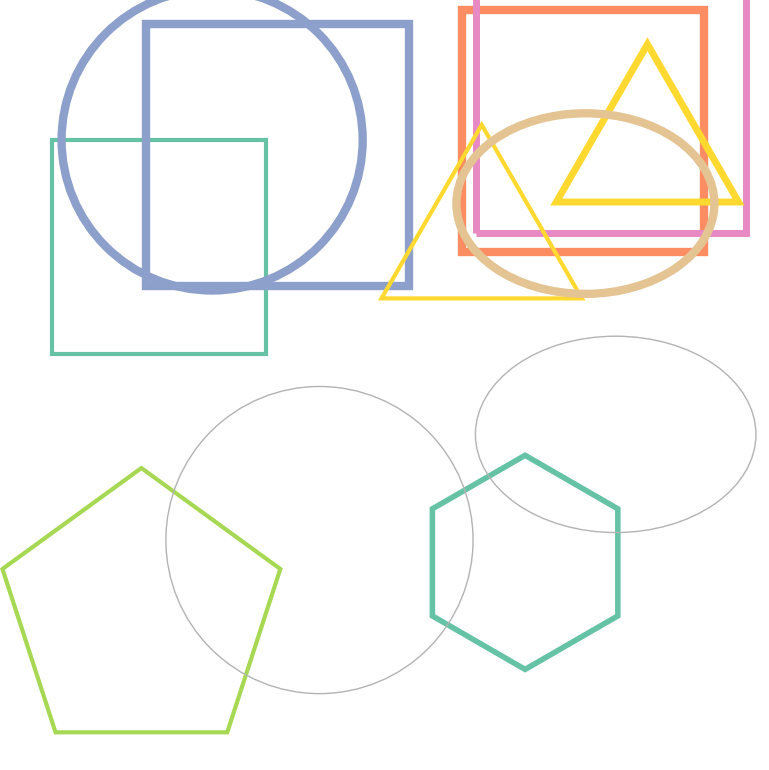[{"shape": "hexagon", "thickness": 2, "radius": 0.7, "center": [0.682, 0.27]}, {"shape": "square", "thickness": 1.5, "radius": 0.7, "center": [0.206, 0.679]}, {"shape": "square", "thickness": 3, "radius": 0.78, "center": [0.757, 0.83]}, {"shape": "circle", "thickness": 3, "radius": 0.98, "center": [0.275, 0.818]}, {"shape": "square", "thickness": 3, "radius": 0.85, "center": [0.361, 0.799]}, {"shape": "square", "thickness": 2.5, "radius": 0.88, "center": [0.793, 0.872]}, {"shape": "pentagon", "thickness": 1.5, "radius": 0.95, "center": [0.184, 0.202]}, {"shape": "triangle", "thickness": 1.5, "radius": 0.75, "center": [0.626, 0.688]}, {"shape": "triangle", "thickness": 2.5, "radius": 0.68, "center": [0.841, 0.806]}, {"shape": "oval", "thickness": 3, "radius": 0.84, "center": [0.76, 0.736]}, {"shape": "circle", "thickness": 0.5, "radius": 1.0, "center": [0.415, 0.299]}, {"shape": "oval", "thickness": 0.5, "radius": 0.91, "center": [0.8, 0.436]}]